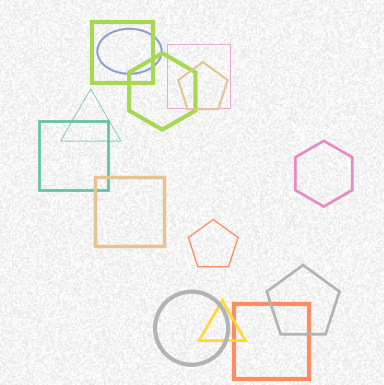[{"shape": "square", "thickness": 2, "radius": 0.45, "center": [0.191, 0.596]}, {"shape": "triangle", "thickness": 0.5, "radius": 0.45, "center": [0.236, 0.679]}, {"shape": "square", "thickness": 3, "radius": 0.49, "center": [0.705, 0.112]}, {"shape": "pentagon", "thickness": 1, "radius": 0.34, "center": [0.554, 0.362]}, {"shape": "oval", "thickness": 1.5, "radius": 0.42, "center": [0.336, 0.867]}, {"shape": "hexagon", "thickness": 2, "radius": 0.43, "center": [0.841, 0.549]}, {"shape": "square", "thickness": 0.5, "radius": 0.41, "center": [0.515, 0.803]}, {"shape": "square", "thickness": 3, "radius": 0.39, "center": [0.318, 0.863]}, {"shape": "hexagon", "thickness": 3, "radius": 0.5, "center": [0.422, 0.762]}, {"shape": "triangle", "thickness": 2, "radius": 0.35, "center": [0.577, 0.15]}, {"shape": "pentagon", "thickness": 1.5, "radius": 0.34, "center": [0.527, 0.771]}, {"shape": "square", "thickness": 2.5, "radius": 0.45, "center": [0.335, 0.45]}, {"shape": "pentagon", "thickness": 2, "radius": 0.5, "center": [0.787, 0.212]}, {"shape": "circle", "thickness": 3, "radius": 0.47, "center": [0.498, 0.148]}]